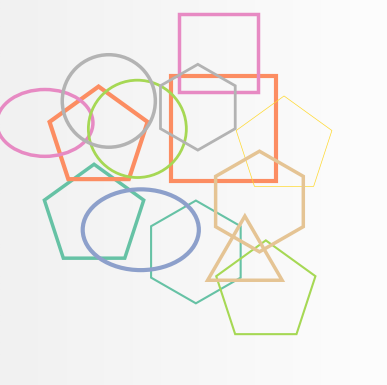[{"shape": "pentagon", "thickness": 2.5, "radius": 0.67, "center": [0.243, 0.438]}, {"shape": "hexagon", "thickness": 1.5, "radius": 0.67, "center": [0.505, 0.346]}, {"shape": "pentagon", "thickness": 3, "radius": 0.66, "center": [0.254, 0.642]}, {"shape": "square", "thickness": 3, "radius": 0.68, "center": [0.577, 0.666]}, {"shape": "oval", "thickness": 3, "radius": 0.75, "center": [0.363, 0.403]}, {"shape": "square", "thickness": 2.5, "radius": 0.51, "center": [0.565, 0.862]}, {"shape": "oval", "thickness": 2.5, "radius": 0.62, "center": [0.116, 0.681]}, {"shape": "circle", "thickness": 2, "radius": 0.63, "center": [0.354, 0.665]}, {"shape": "pentagon", "thickness": 1.5, "radius": 0.67, "center": [0.686, 0.241]}, {"shape": "pentagon", "thickness": 0.5, "radius": 0.65, "center": [0.733, 0.621]}, {"shape": "hexagon", "thickness": 2.5, "radius": 0.65, "center": [0.67, 0.477]}, {"shape": "triangle", "thickness": 2.5, "radius": 0.56, "center": [0.632, 0.328]}, {"shape": "hexagon", "thickness": 2, "radius": 0.56, "center": [0.511, 0.722]}, {"shape": "circle", "thickness": 2.5, "radius": 0.6, "center": [0.281, 0.738]}]